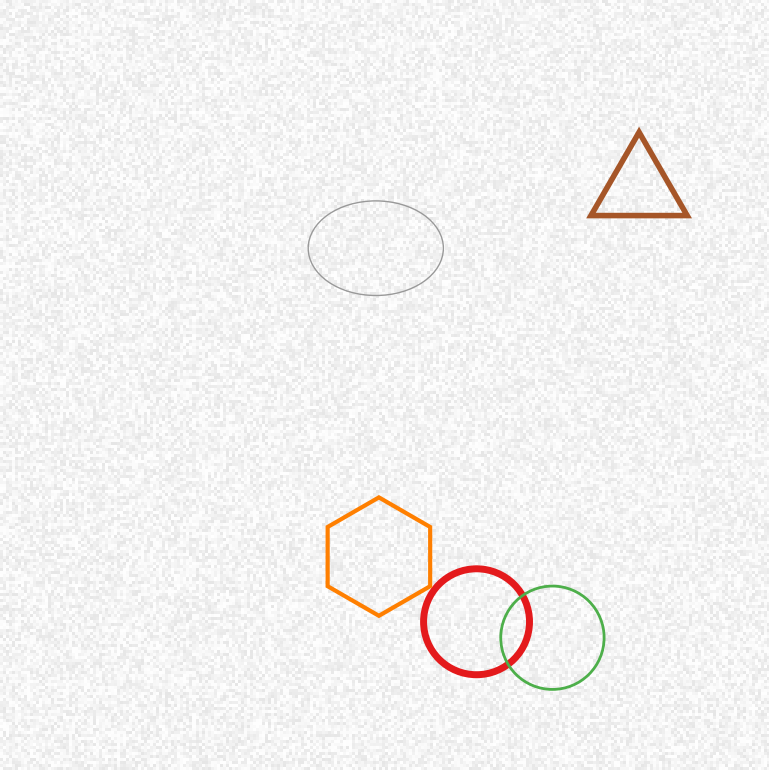[{"shape": "circle", "thickness": 2.5, "radius": 0.34, "center": [0.619, 0.193]}, {"shape": "circle", "thickness": 1, "radius": 0.34, "center": [0.717, 0.172]}, {"shape": "hexagon", "thickness": 1.5, "radius": 0.38, "center": [0.492, 0.277]}, {"shape": "triangle", "thickness": 2, "radius": 0.36, "center": [0.83, 0.756]}, {"shape": "oval", "thickness": 0.5, "radius": 0.44, "center": [0.488, 0.678]}]